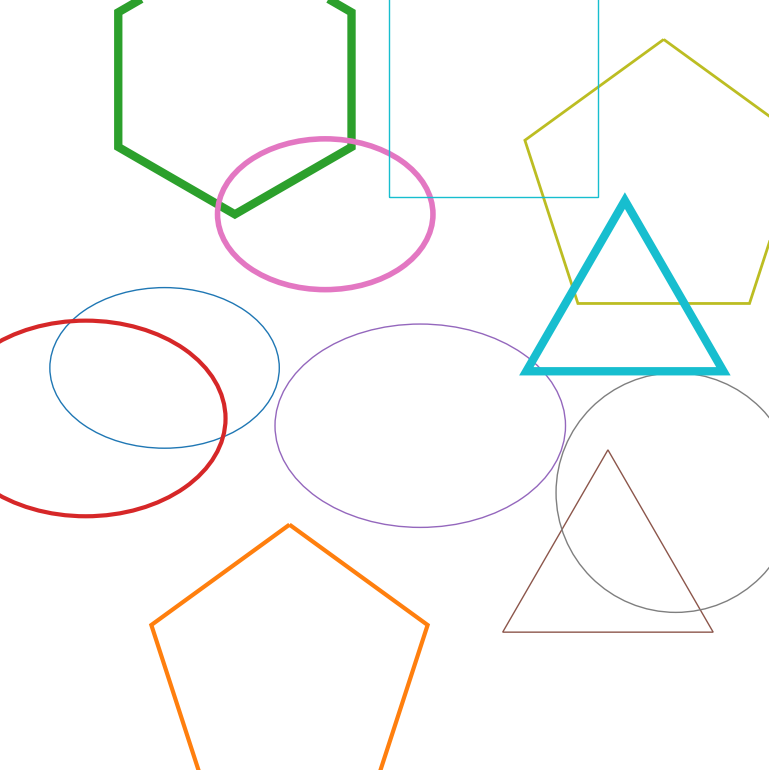[{"shape": "oval", "thickness": 0.5, "radius": 0.74, "center": [0.214, 0.522]}, {"shape": "pentagon", "thickness": 1.5, "radius": 0.94, "center": [0.376, 0.13]}, {"shape": "hexagon", "thickness": 3, "radius": 0.87, "center": [0.305, 0.897]}, {"shape": "oval", "thickness": 1.5, "radius": 0.91, "center": [0.111, 0.457]}, {"shape": "oval", "thickness": 0.5, "radius": 0.94, "center": [0.546, 0.447]}, {"shape": "triangle", "thickness": 0.5, "radius": 0.79, "center": [0.79, 0.258]}, {"shape": "oval", "thickness": 2, "radius": 0.7, "center": [0.422, 0.722]}, {"shape": "circle", "thickness": 0.5, "radius": 0.78, "center": [0.878, 0.36]}, {"shape": "pentagon", "thickness": 1, "radius": 0.95, "center": [0.862, 0.759]}, {"shape": "square", "thickness": 0.5, "radius": 0.68, "center": [0.641, 0.879]}, {"shape": "triangle", "thickness": 3, "radius": 0.74, "center": [0.812, 0.592]}]